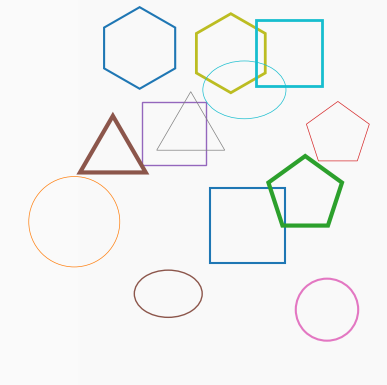[{"shape": "square", "thickness": 1.5, "radius": 0.48, "center": [0.64, 0.415]}, {"shape": "hexagon", "thickness": 1.5, "radius": 0.53, "center": [0.36, 0.875]}, {"shape": "circle", "thickness": 0.5, "radius": 0.59, "center": [0.192, 0.424]}, {"shape": "pentagon", "thickness": 3, "radius": 0.5, "center": [0.788, 0.495]}, {"shape": "pentagon", "thickness": 0.5, "radius": 0.43, "center": [0.872, 0.651]}, {"shape": "square", "thickness": 1, "radius": 0.41, "center": [0.45, 0.654]}, {"shape": "triangle", "thickness": 3, "radius": 0.49, "center": [0.291, 0.601]}, {"shape": "oval", "thickness": 1, "radius": 0.44, "center": [0.434, 0.237]}, {"shape": "circle", "thickness": 1.5, "radius": 0.4, "center": [0.844, 0.196]}, {"shape": "triangle", "thickness": 0.5, "radius": 0.51, "center": [0.492, 0.661]}, {"shape": "hexagon", "thickness": 2, "radius": 0.51, "center": [0.596, 0.862]}, {"shape": "oval", "thickness": 0.5, "radius": 0.54, "center": [0.631, 0.767]}, {"shape": "square", "thickness": 2, "radius": 0.43, "center": [0.745, 0.862]}]